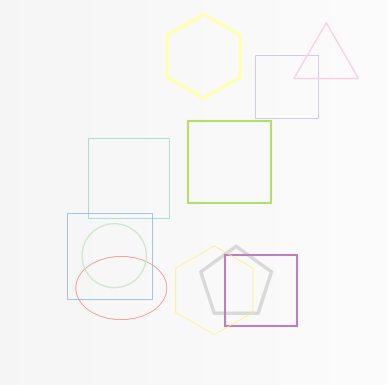[{"shape": "square", "thickness": 0.5, "radius": 0.52, "center": [0.331, 0.538]}, {"shape": "hexagon", "thickness": 2.5, "radius": 0.55, "center": [0.525, 0.854]}, {"shape": "square", "thickness": 0.5, "radius": 0.41, "center": [0.739, 0.775]}, {"shape": "oval", "thickness": 0.5, "radius": 0.59, "center": [0.313, 0.252]}, {"shape": "square", "thickness": 0.5, "radius": 0.55, "center": [0.283, 0.335]}, {"shape": "square", "thickness": 1.5, "radius": 0.54, "center": [0.593, 0.579]}, {"shape": "triangle", "thickness": 1, "radius": 0.48, "center": [0.842, 0.844]}, {"shape": "pentagon", "thickness": 2.5, "radius": 0.48, "center": [0.609, 0.264]}, {"shape": "square", "thickness": 1.5, "radius": 0.46, "center": [0.674, 0.245]}, {"shape": "circle", "thickness": 1, "radius": 0.42, "center": [0.295, 0.336]}, {"shape": "hexagon", "thickness": 0.5, "radius": 0.58, "center": [0.553, 0.246]}]